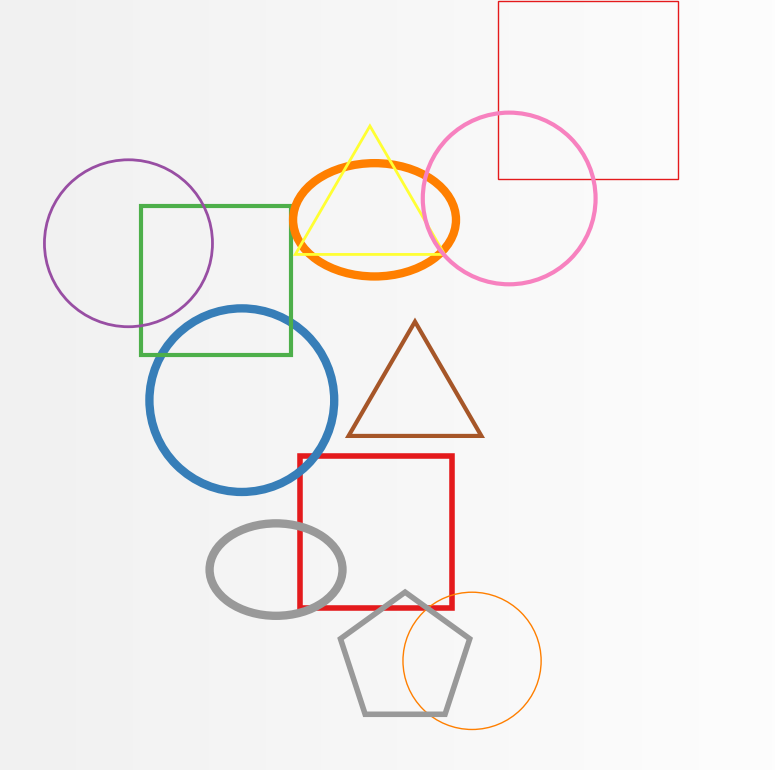[{"shape": "square", "thickness": 2, "radius": 0.49, "center": [0.485, 0.309]}, {"shape": "square", "thickness": 0.5, "radius": 0.58, "center": [0.759, 0.883]}, {"shape": "circle", "thickness": 3, "radius": 0.6, "center": [0.312, 0.48]}, {"shape": "square", "thickness": 1.5, "radius": 0.49, "center": [0.279, 0.636]}, {"shape": "circle", "thickness": 1, "radius": 0.54, "center": [0.166, 0.684]}, {"shape": "oval", "thickness": 3, "radius": 0.53, "center": [0.483, 0.715]}, {"shape": "circle", "thickness": 0.5, "radius": 0.45, "center": [0.609, 0.142]}, {"shape": "triangle", "thickness": 1, "radius": 0.56, "center": [0.477, 0.725]}, {"shape": "triangle", "thickness": 1.5, "radius": 0.49, "center": [0.535, 0.483]}, {"shape": "circle", "thickness": 1.5, "radius": 0.56, "center": [0.657, 0.742]}, {"shape": "pentagon", "thickness": 2, "radius": 0.44, "center": [0.523, 0.143]}, {"shape": "oval", "thickness": 3, "radius": 0.43, "center": [0.356, 0.26]}]